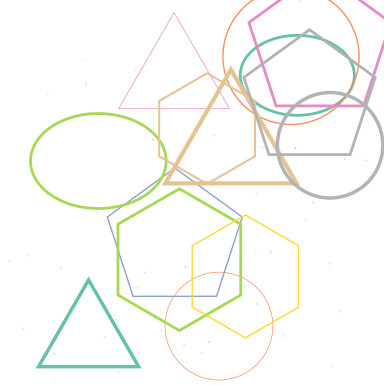[{"shape": "triangle", "thickness": 2.5, "radius": 0.75, "center": [0.23, 0.123]}, {"shape": "oval", "thickness": 2, "radius": 0.74, "center": [0.772, 0.804]}, {"shape": "circle", "thickness": 1, "radius": 0.88, "center": [0.756, 0.853]}, {"shape": "circle", "thickness": 0.5, "radius": 0.7, "center": [0.569, 0.153]}, {"shape": "pentagon", "thickness": 1, "radius": 0.92, "center": [0.454, 0.379]}, {"shape": "triangle", "thickness": 0.5, "radius": 0.83, "center": [0.452, 0.801]}, {"shape": "pentagon", "thickness": 2, "radius": 0.97, "center": [0.831, 0.882]}, {"shape": "oval", "thickness": 2, "radius": 0.88, "center": [0.255, 0.582]}, {"shape": "hexagon", "thickness": 2, "radius": 0.92, "center": [0.466, 0.326]}, {"shape": "hexagon", "thickness": 1, "radius": 0.8, "center": [0.637, 0.282]}, {"shape": "triangle", "thickness": 3, "radius": 0.99, "center": [0.6, 0.622]}, {"shape": "hexagon", "thickness": 1.5, "radius": 0.72, "center": [0.538, 0.666]}, {"shape": "circle", "thickness": 2.5, "radius": 0.68, "center": [0.857, 0.623]}, {"shape": "pentagon", "thickness": 2, "radius": 0.9, "center": [0.804, 0.744]}]